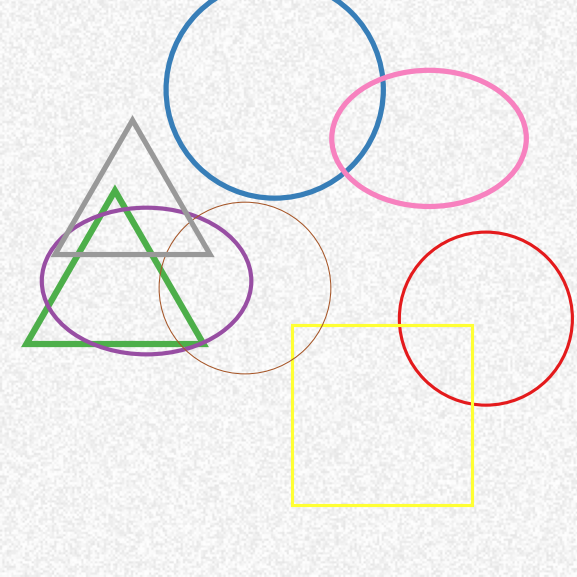[{"shape": "circle", "thickness": 1.5, "radius": 0.75, "center": [0.841, 0.447]}, {"shape": "circle", "thickness": 2.5, "radius": 0.94, "center": [0.476, 0.844]}, {"shape": "triangle", "thickness": 3, "radius": 0.89, "center": [0.199, 0.492]}, {"shape": "oval", "thickness": 2, "radius": 0.91, "center": [0.254, 0.512]}, {"shape": "square", "thickness": 1.5, "radius": 0.78, "center": [0.662, 0.281]}, {"shape": "circle", "thickness": 0.5, "radius": 0.74, "center": [0.424, 0.5]}, {"shape": "oval", "thickness": 2.5, "radius": 0.84, "center": [0.743, 0.759]}, {"shape": "triangle", "thickness": 2.5, "radius": 0.78, "center": [0.23, 0.636]}]